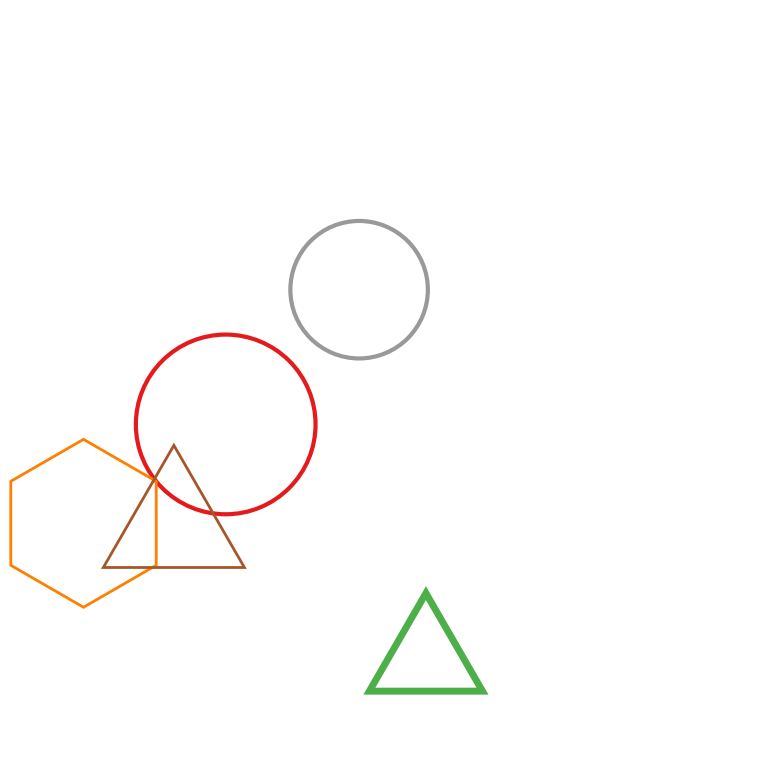[{"shape": "circle", "thickness": 1.5, "radius": 0.58, "center": [0.293, 0.449]}, {"shape": "triangle", "thickness": 2.5, "radius": 0.42, "center": [0.553, 0.145]}, {"shape": "hexagon", "thickness": 1, "radius": 0.55, "center": [0.108, 0.32]}, {"shape": "triangle", "thickness": 1, "radius": 0.53, "center": [0.226, 0.316]}, {"shape": "circle", "thickness": 1.5, "radius": 0.45, "center": [0.466, 0.624]}]